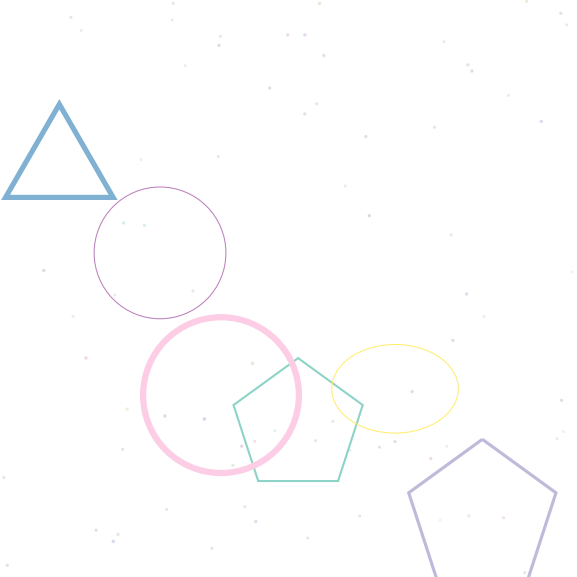[{"shape": "pentagon", "thickness": 1, "radius": 0.59, "center": [0.516, 0.261]}, {"shape": "pentagon", "thickness": 1.5, "radius": 0.67, "center": [0.835, 0.104]}, {"shape": "triangle", "thickness": 2.5, "radius": 0.54, "center": [0.103, 0.711]}, {"shape": "circle", "thickness": 3, "radius": 0.67, "center": [0.383, 0.315]}, {"shape": "circle", "thickness": 0.5, "radius": 0.57, "center": [0.277, 0.561]}, {"shape": "oval", "thickness": 0.5, "radius": 0.55, "center": [0.684, 0.326]}]